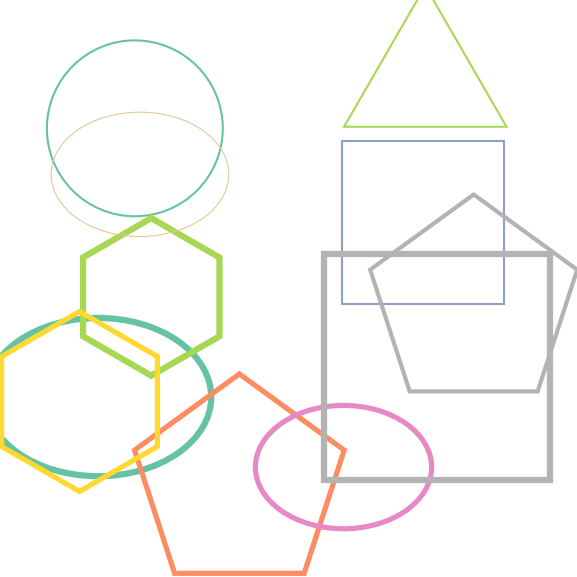[{"shape": "circle", "thickness": 1, "radius": 0.76, "center": [0.233, 0.777]}, {"shape": "oval", "thickness": 3, "radius": 0.98, "center": [0.17, 0.312]}, {"shape": "pentagon", "thickness": 2.5, "radius": 0.95, "center": [0.415, 0.161]}, {"shape": "square", "thickness": 1, "radius": 0.7, "center": [0.733, 0.614]}, {"shape": "oval", "thickness": 2.5, "radius": 0.76, "center": [0.595, 0.19]}, {"shape": "triangle", "thickness": 1, "radius": 0.81, "center": [0.736, 0.861]}, {"shape": "hexagon", "thickness": 3, "radius": 0.68, "center": [0.262, 0.485]}, {"shape": "hexagon", "thickness": 2.5, "radius": 0.78, "center": [0.138, 0.304]}, {"shape": "oval", "thickness": 0.5, "radius": 0.77, "center": [0.242, 0.697]}, {"shape": "pentagon", "thickness": 2, "radius": 0.94, "center": [0.82, 0.474]}, {"shape": "square", "thickness": 3, "radius": 0.98, "center": [0.757, 0.364]}]